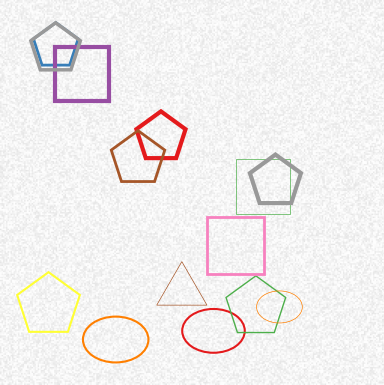[{"shape": "pentagon", "thickness": 3, "radius": 0.34, "center": [0.418, 0.644]}, {"shape": "oval", "thickness": 1.5, "radius": 0.41, "center": [0.555, 0.141]}, {"shape": "pentagon", "thickness": 2, "radius": 0.3, "center": [0.145, 0.88]}, {"shape": "pentagon", "thickness": 1, "radius": 0.41, "center": [0.665, 0.202]}, {"shape": "square", "thickness": 0.5, "radius": 0.35, "center": [0.683, 0.516]}, {"shape": "square", "thickness": 3, "radius": 0.35, "center": [0.212, 0.808]}, {"shape": "oval", "thickness": 1.5, "radius": 0.43, "center": [0.301, 0.118]}, {"shape": "oval", "thickness": 0.5, "radius": 0.3, "center": [0.726, 0.203]}, {"shape": "pentagon", "thickness": 1.5, "radius": 0.43, "center": [0.126, 0.207]}, {"shape": "pentagon", "thickness": 2, "radius": 0.37, "center": [0.358, 0.588]}, {"shape": "triangle", "thickness": 0.5, "radius": 0.38, "center": [0.472, 0.245]}, {"shape": "square", "thickness": 2, "radius": 0.37, "center": [0.611, 0.362]}, {"shape": "pentagon", "thickness": 3, "radius": 0.35, "center": [0.715, 0.529]}, {"shape": "pentagon", "thickness": 2.5, "radius": 0.34, "center": [0.144, 0.873]}]